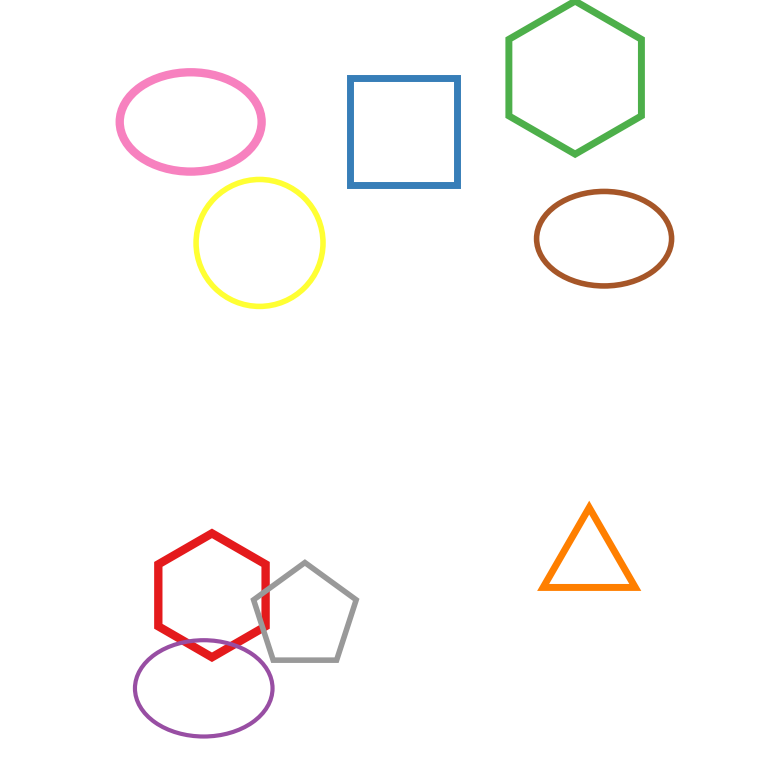[{"shape": "hexagon", "thickness": 3, "radius": 0.4, "center": [0.275, 0.227]}, {"shape": "square", "thickness": 2.5, "radius": 0.35, "center": [0.524, 0.829]}, {"shape": "hexagon", "thickness": 2.5, "radius": 0.5, "center": [0.747, 0.899]}, {"shape": "oval", "thickness": 1.5, "radius": 0.45, "center": [0.265, 0.106]}, {"shape": "triangle", "thickness": 2.5, "radius": 0.35, "center": [0.765, 0.272]}, {"shape": "circle", "thickness": 2, "radius": 0.41, "center": [0.337, 0.684]}, {"shape": "oval", "thickness": 2, "radius": 0.44, "center": [0.785, 0.69]}, {"shape": "oval", "thickness": 3, "radius": 0.46, "center": [0.248, 0.842]}, {"shape": "pentagon", "thickness": 2, "radius": 0.35, "center": [0.396, 0.199]}]